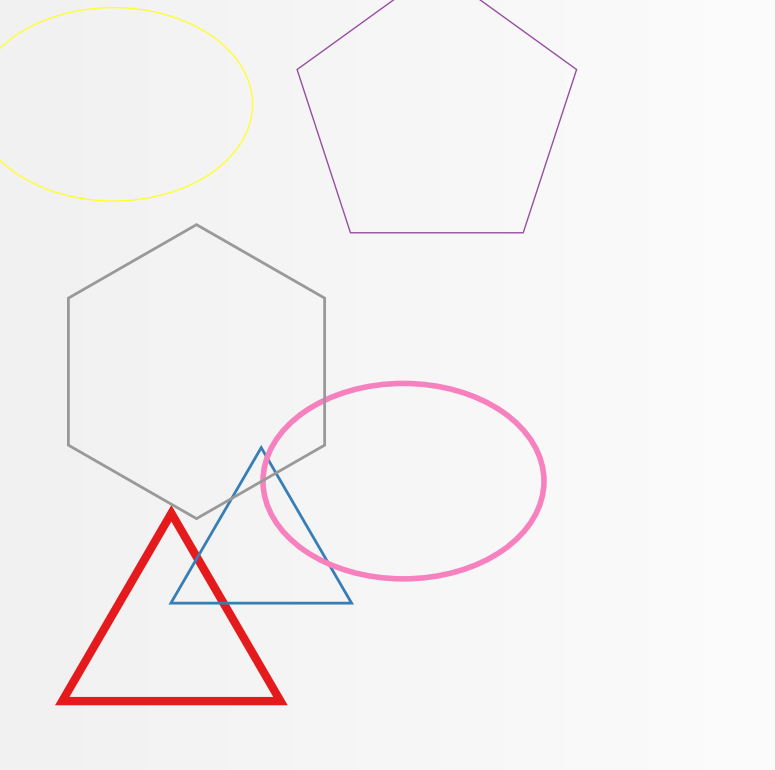[{"shape": "triangle", "thickness": 3, "radius": 0.81, "center": [0.221, 0.171]}, {"shape": "triangle", "thickness": 1, "radius": 0.67, "center": [0.337, 0.284]}, {"shape": "pentagon", "thickness": 0.5, "radius": 0.95, "center": [0.564, 0.851]}, {"shape": "oval", "thickness": 0.5, "radius": 0.9, "center": [0.146, 0.865]}, {"shape": "oval", "thickness": 2, "radius": 0.91, "center": [0.521, 0.375]}, {"shape": "hexagon", "thickness": 1, "radius": 0.95, "center": [0.254, 0.517]}]